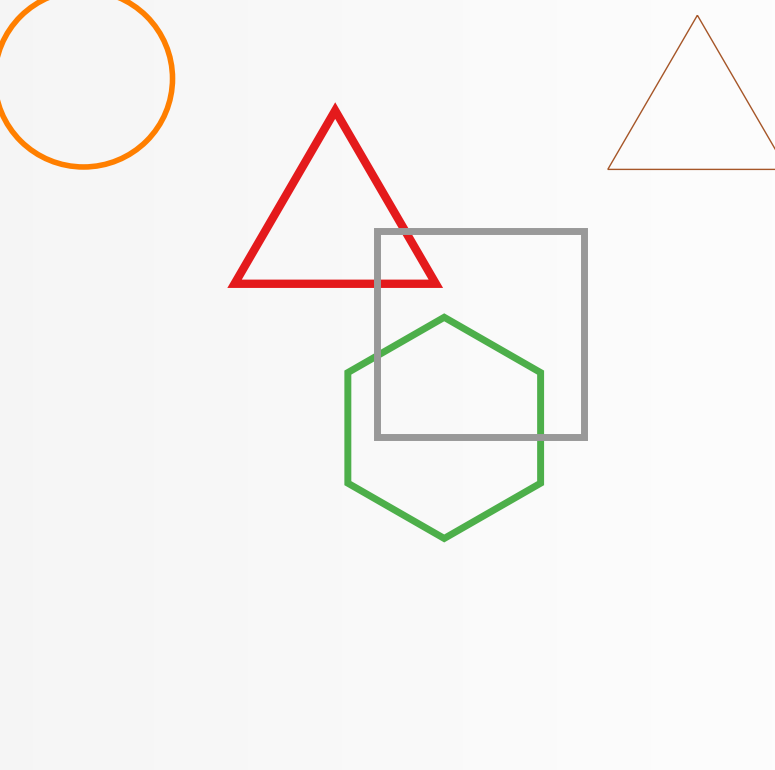[{"shape": "triangle", "thickness": 3, "radius": 0.75, "center": [0.433, 0.706]}, {"shape": "hexagon", "thickness": 2.5, "radius": 0.72, "center": [0.573, 0.444]}, {"shape": "circle", "thickness": 2, "radius": 0.57, "center": [0.108, 0.898]}, {"shape": "triangle", "thickness": 0.5, "radius": 0.67, "center": [0.9, 0.847]}, {"shape": "square", "thickness": 2.5, "radius": 0.67, "center": [0.621, 0.567]}]